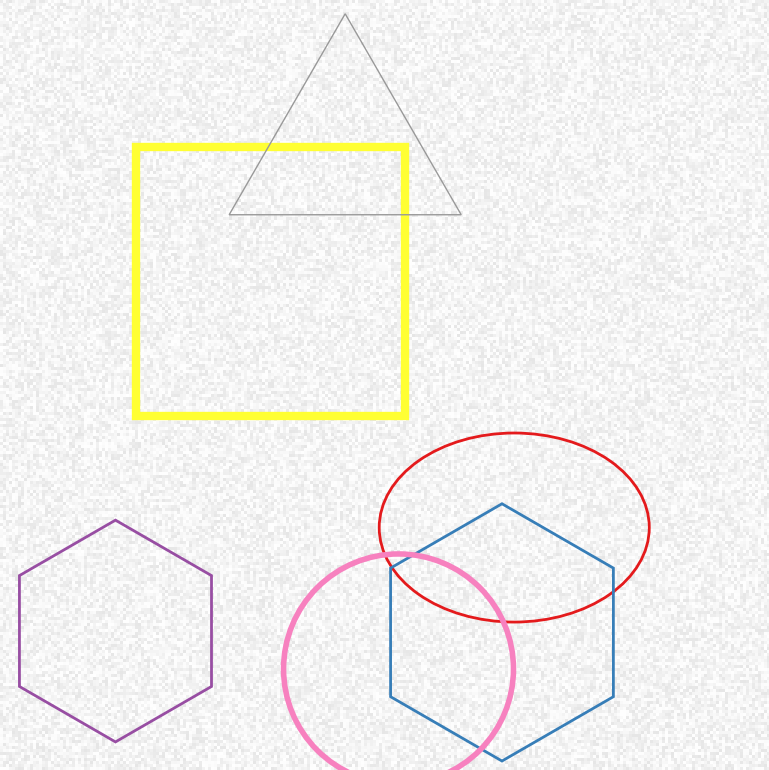[{"shape": "oval", "thickness": 1, "radius": 0.88, "center": [0.668, 0.315]}, {"shape": "hexagon", "thickness": 1, "radius": 0.84, "center": [0.652, 0.179]}, {"shape": "hexagon", "thickness": 1, "radius": 0.72, "center": [0.15, 0.18]}, {"shape": "square", "thickness": 3, "radius": 0.87, "center": [0.352, 0.635]}, {"shape": "circle", "thickness": 2, "radius": 0.75, "center": [0.518, 0.131]}, {"shape": "triangle", "thickness": 0.5, "radius": 0.87, "center": [0.448, 0.808]}]